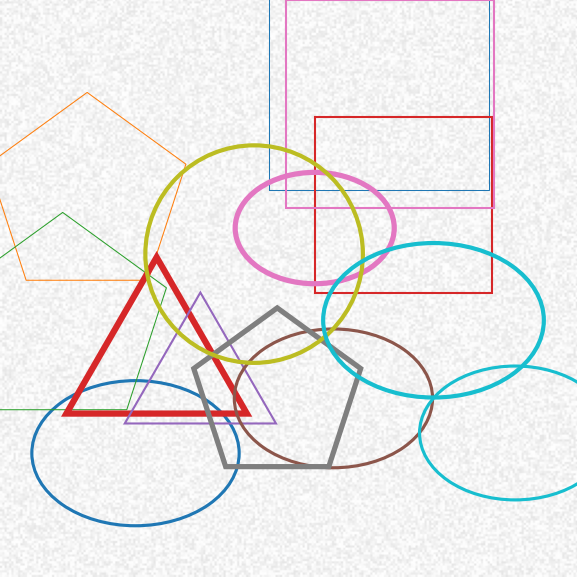[{"shape": "oval", "thickness": 1.5, "radius": 0.9, "center": [0.235, 0.214]}, {"shape": "square", "thickness": 0.5, "radius": 0.95, "center": [0.656, 0.862]}, {"shape": "pentagon", "thickness": 0.5, "radius": 0.9, "center": [0.151, 0.659]}, {"shape": "pentagon", "thickness": 0.5, "radius": 0.94, "center": [0.109, 0.442]}, {"shape": "square", "thickness": 1, "radius": 0.77, "center": [0.699, 0.644]}, {"shape": "triangle", "thickness": 3, "radius": 0.9, "center": [0.271, 0.373]}, {"shape": "triangle", "thickness": 1, "radius": 0.76, "center": [0.347, 0.341]}, {"shape": "oval", "thickness": 1.5, "radius": 0.86, "center": [0.577, 0.309]}, {"shape": "square", "thickness": 1, "radius": 0.9, "center": [0.675, 0.819]}, {"shape": "oval", "thickness": 2.5, "radius": 0.69, "center": [0.545, 0.604]}, {"shape": "pentagon", "thickness": 2.5, "radius": 0.76, "center": [0.48, 0.314]}, {"shape": "circle", "thickness": 2, "radius": 0.94, "center": [0.44, 0.559]}, {"shape": "oval", "thickness": 1.5, "radius": 0.83, "center": [0.892, 0.249]}, {"shape": "oval", "thickness": 2, "radius": 0.96, "center": [0.751, 0.445]}]